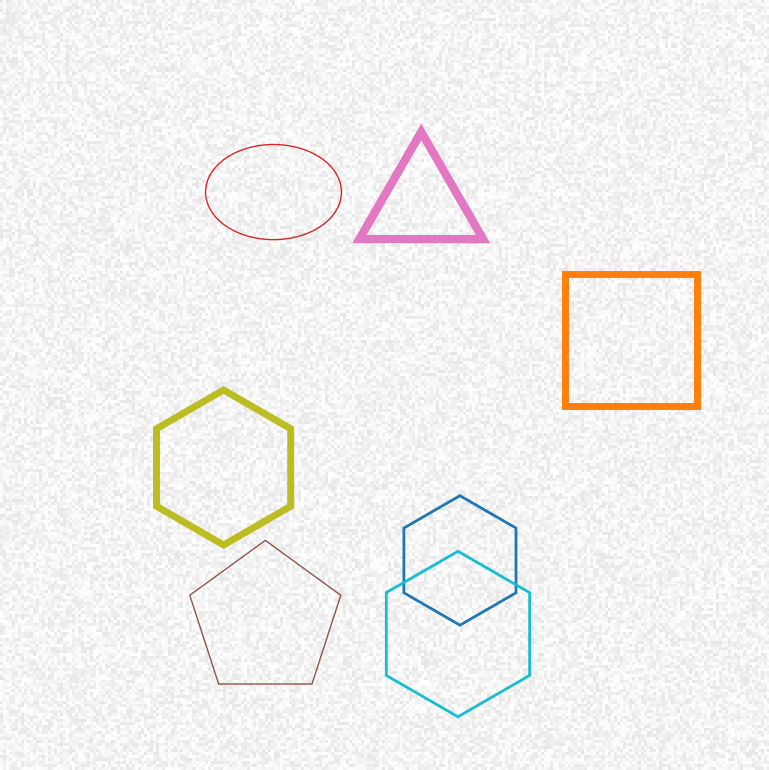[{"shape": "hexagon", "thickness": 1, "radius": 0.42, "center": [0.597, 0.272]}, {"shape": "square", "thickness": 2.5, "radius": 0.43, "center": [0.82, 0.559]}, {"shape": "oval", "thickness": 0.5, "radius": 0.44, "center": [0.355, 0.751]}, {"shape": "pentagon", "thickness": 0.5, "radius": 0.52, "center": [0.345, 0.195]}, {"shape": "triangle", "thickness": 3, "radius": 0.46, "center": [0.547, 0.736]}, {"shape": "hexagon", "thickness": 2.5, "radius": 0.5, "center": [0.29, 0.393]}, {"shape": "hexagon", "thickness": 1, "radius": 0.54, "center": [0.595, 0.177]}]